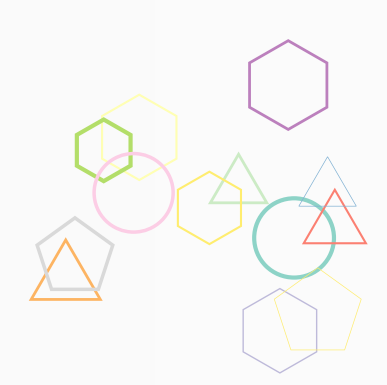[{"shape": "circle", "thickness": 3, "radius": 0.51, "center": [0.759, 0.382]}, {"shape": "hexagon", "thickness": 1.5, "radius": 0.55, "center": [0.359, 0.643]}, {"shape": "hexagon", "thickness": 1, "radius": 0.55, "center": [0.722, 0.141]}, {"shape": "triangle", "thickness": 1.5, "radius": 0.46, "center": [0.864, 0.414]}, {"shape": "triangle", "thickness": 0.5, "radius": 0.43, "center": [0.845, 0.507]}, {"shape": "triangle", "thickness": 2, "radius": 0.51, "center": [0.17, 0.274]}, {"shape": "hexagon", "thickness": 3, "radius": 0.4, "center": [0.268, 0.61]}, {"shape": "circle", "thickness": 2.5, "radius": 0.51, "center": [0.345, 0.499]}, {"shape": "pentagon", "thickness": 2.5, "radius": 0.51, "center": [0.193, 0.331]}, {"shape": "hexagon", "thickness": 2, "radius": 0.58, "center": [0.744, 0.779]}, {"shape": "triangle", "thickness": 2, "radius": 0.42, "center": [0.616, 0.515]}, {"shape": "pentagon", "thickness": 0.5, "radius": 0.59, "center": [0.82, 0.187]}, {"shape": "hexagon", "thickness": 1.5, "radius": 0.47, "center": [0.54, 0.46]}]